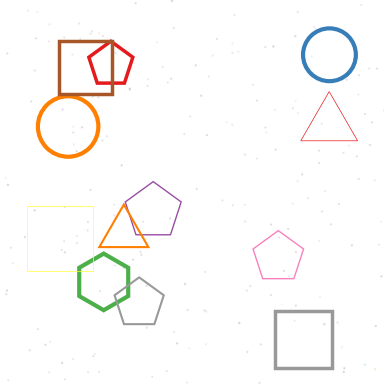[{"shape": "triangle", "thickness": 0.5, "radius": 0.43, "center": [0.855, 0.677]}, {"shape": "pentagon", "thickness": 2.5, "radius": 0.3, "center": [0.288, 0.833]}, {"shape": "circle", "thickness": 3, "radius": 0.34, "center": [0.856, 0.858]}, {"shape": "hexagon", "thickness": 3, "radius": 0.37, "center": [0.269, 0.268]}, {"shape": "pentagon", "thickness": 1, "radius": 0.38, "center": [0.398, 0.452]}, {"shape": "triangle", "thickness": 1.5, "radius": 0.37, "center": [0.322, 0.395]}, {"shape": "circle", "thickness": 3, "radius": 0.39, "center": [0.177, 0.671]}, {"shape": "square", "thickness": 0.5, "radius": 0.43, "center": [0.156, 0.38]}, {"shape": "square", "thickness": 2.5, "radius": 0.34, "center": [0.222, 0.825]}, {"shape": "pentagon", "thickness": 1, "radius": 0.34, "center": [0.723, 0.332]}, {"shape": "square", "thickness": 2.5, "radius": 0.37, "center": [0.788, 0.119]}, {"shape": "pentagon", "thickness": 1.5, "radius": 0.34, "center": [0.361, 0.212]}]